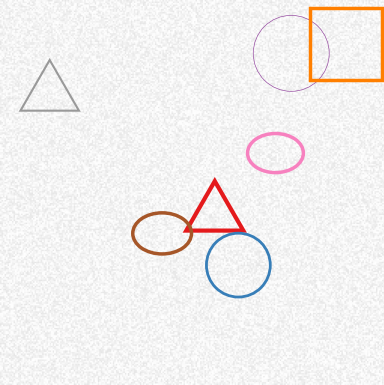[{"shape": "triangle", "thickness": 3, "radius": 0.43, "center": [0.558, 0.444]}, {"shape": "circle", "thickness": 2, "radius": 0.41, "center": [0.619, 0.311]}, {"shape": "circle", "thickness": 0.5, "radius": 0.49, "center": [0.756, 0.861]}, {"shape": "square", "thickness": 2.5, "radius": 0.47, "center": [0.898, 0.885]}, {"shape": "oval", "thickness": 2.5, "radius": 0.38, "center": [0.421, 0.394]}, {"shape": "oval", "thickness": 2.5, "radius": 0.36, "center": [0.715, 0.602]}, {"shape": "triangle", "thickness": 1.5, "radius": 0.44, "center": [0.129, 0.756]}]